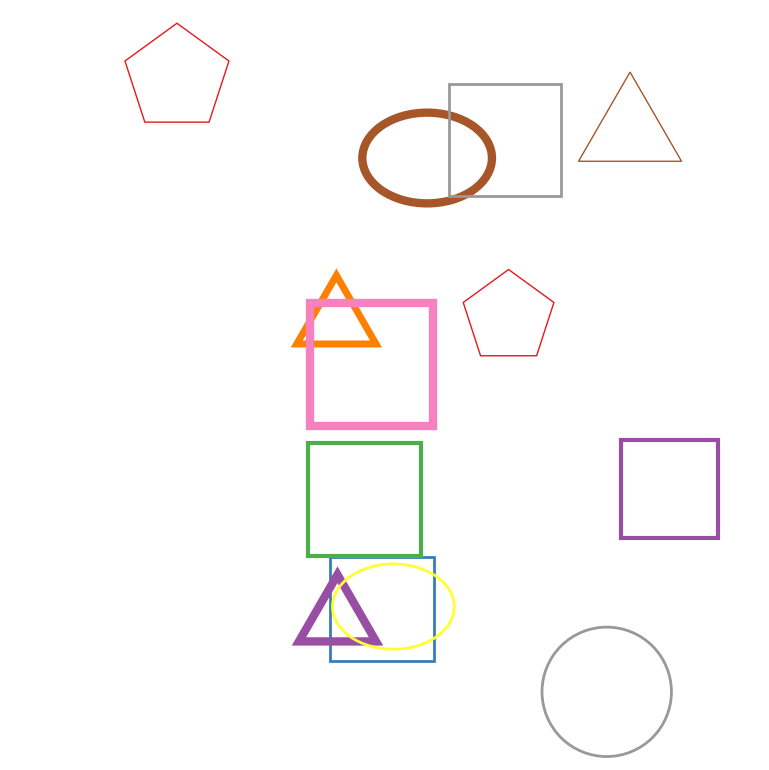[{"shape": "pentagon", "thickness": 0.5, "radius": 0.35, "center": [0.23, 0.899]}, {"shape": "pentagon", "thickness": 0.5, "radius": 0.31, "center": [0.66, 0.588]}, {"shape": "square", "thickness": 1, "radius": 0.34, "center": [0.497, 0.209]}, {"shape": "square", "thickness": 1.5, "radius": 0.37, "center": [0.473, 0.352]}, {"shape": "triangle", "thickness": 3, "radius": 0.29, "center": [0.438, 0.196]}, {"shape": "square", "thickness": 1.5, "radius": 0.32, "center": [0.87, 0.365]}, {"shape": "triangle", "thickness": 2.5, "radius": 0.3, "center": [0.437, 0.583]}, {"shape": "oval", "thickness": 1, "radius": 0.4, "center": [0.511, 0.212]}, {"shape": "triangle", "thickness": 0.5, "radius": 0.39, "center": [0.818, 0.829]}, {"shape": "oval", "thickness": 3, "radius": 0.42, "center": [0.555, 0.795]}, {"shape": "square", "thickness": 3, "radius": 0.4, "center": [0.482, 0.527]}, {"shape": "circle", "thickness": 1, "radius": 0.42, "center": [0.788, 0.102]}, {"shape": "square", "thickness": 1, "radius": 0.36, "center": [0.656, 0.818]}]